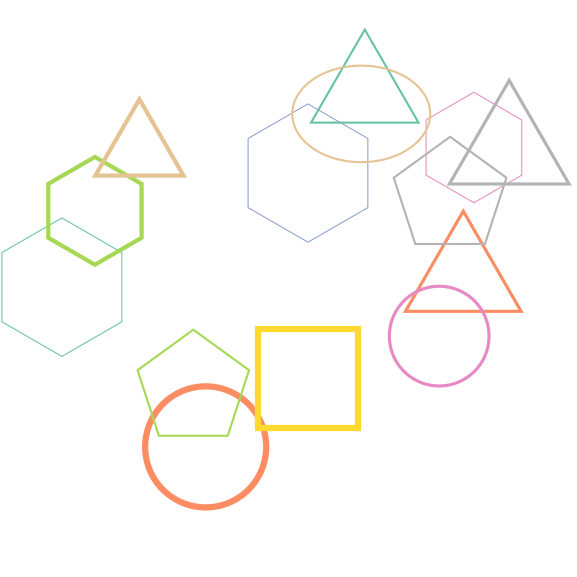[{"shape": "hexagon", "thickness": 0.5, "radius": 0.6, "center": [0.107, 0.502]}, {"shape": "triangle", "thickness": 1, "radius": 0.54, "center": [0.632, 0.841]}, {"shape": "circle", "thickness": 3, "radius": 0.52, "center": [0.356, 0.225]}, {"shape": "triangle", "thickness": 1.5, "radius": 0.58, "center": [0.802, 0.518]}, {"shape": "hexagon", "thickness": 0.5, "radius": 0.6, "center": [0.533, 0.699]}, {"shape": "circle", "thickness": 1.5, "radius": 0.43, "center": [0.761, 0.417]}, {"shape": "hexagon", "thickness": 0.5, "radius": 0.48, "center": [0.821, 0.744]}, {"shape": "pentagon", "thickness": 1, "radius": 0.51, "center": [0.335, 0.327]}, {"shape": "hexagon", "thickness": 2, "radius": 0.47, "center": [0.164, 0.634]}, {"shape": "square", "thickness": 3, "radius": 0.43, "center": [0.533, 0.344]}, {"shape": "triangle", "thickness": 2, "radius": 0.44, "center": [0.241, 0.739]}, {"shape": "oval", "thickness": 1, "radius": 0.6, "center": [0.626, 0.802]}, {"shape": "pentagon", "thickness": 1, "radius": 0.51, "center": [0.779, 0.66]}, {"shape": "triangle", "thickness": 1.5, "radius": 0.6, "center": [0.882, 0.74]}]